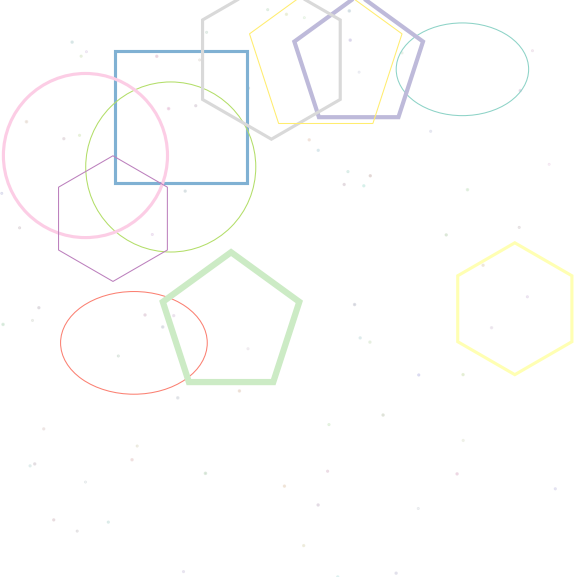[{"shape": "oval", "thickness": 0.5, "radius": 0.57, "center": [0.801, 0.879]}, {"shape": "hexagon", "thickness": 1.5, "radius": 0.57, "center": [0.891, 0.465]}, {"shape": "pentagon", "thickness": 2, "radius": 0.59, "center": [0.621, 0.891]}, {"shape": "oval", "thickness": 0.5, "radius": 0.64, "center": [0.232, 0.405]}, {"shape": "square", "thickness": 1.5, "radius": 0.57, "center": [0.313, 0.796]}, {"shape": "circle", "thickness": 0.5, "radius": 0.74, "center": [0.296, 0.71]}, {"shape": "circle", "thickness": 1.5, "radius": 0.71, "center": [0.148, 0.73]}, {"shape": "hexagon", "thickness": 1.5, "radius": 0.69, "center": [0.47, 0.896]}, {"shape": "hexagon", "thickness": 0.5, "radius": 0.54, "center": [0.196, 0.621]}, {"shape": "pentagon", "thickness": 3, "radius": 0.62, "center": [0.4, 0.438]}, {"shape": "pentagon", "thickness": 0.5, "radius": 0.69, "center": [0.564, 0.898]}]